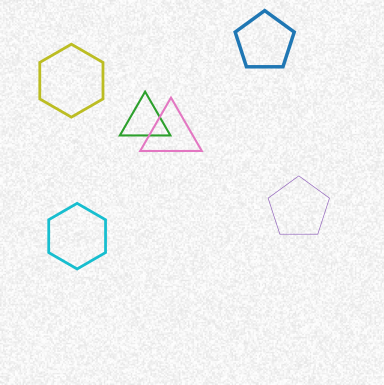[{"shape": "pentagon", "thickness": 2.5, "radius": 0.4, "center": [0.688, 0.892]}, {"shape": "triangle", "thickness": 1.5, "radius": 0.38, "center": [0.377, 0.686]}, {"shape": "pentagon", "thickness": 0.5, "radius": 0.42, "center": [0.776, 0.459]}, {"shape": "triangle", "thickness": 1.5, "radius": 0.46, "center": [0.444, 0.654]}, {"shape": "hexagon", "thickness": 2, "radius": 0.47, "center": [0.185, 0.79]}, {"shape": "hexagon", "thickness": 2, "radius": 0.43, "center": [0.2, 0.387]}]